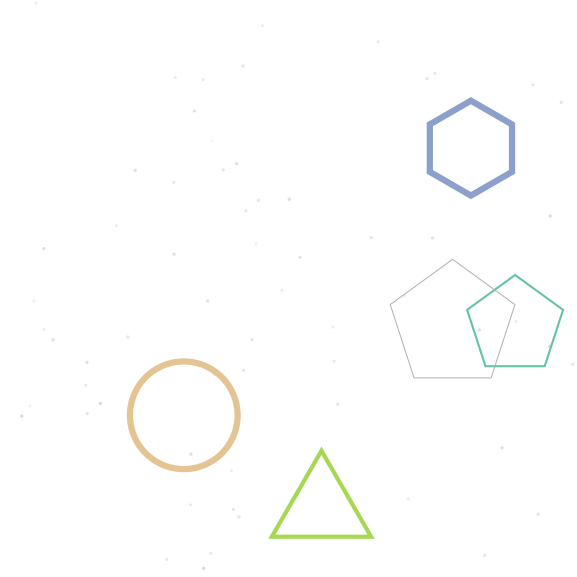[{"shape": "pentagon", "thickness": 1, "radius": 0.44, "center": [0.892, 0.436]}, {"shape": "hexagon", "thickness": 3, "radius": 0.41, "center": [0.815, 0.743]}, {"shape": "triangle", "thickness": 2, "radius": 0.5, "center": [0.557, 0.119]}, {"shape": "circle", "thickness": 3, "radius": 0.47, "center": [0.318, 0.28]}, {"shape": "pentagon", "thickness": 0.5, "radius": 0.57, "center": [0.784, 0.437]}]